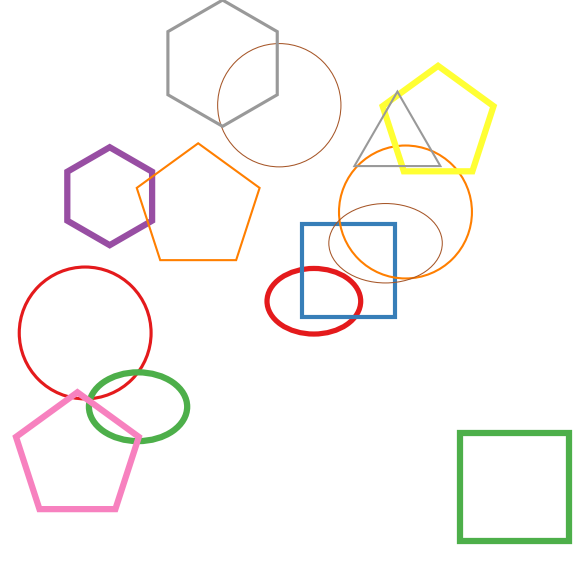[{"shape": "circle", "thickness": 1.5, "radius": 0.57, "center": [0.147, 0.423]}, {"shape": "oval", "thickness": 2.5, "radius": 0.41, "center": [0.543, 0.477]}, {"shape": "square", "thickness": 2, "radius": 0.4, "center": [0.603, 0.53]}, {"shape": "square", "thickness": 3, "radius": 0.47, "center": [0.891, 0.156]}, {"shape": "oval", "thickness": 3, "radius": 0.43, "center": [0.239, 0.295]}, {"shape": "hexagon", "thickness": 3, "radius": 0.42, "center": [0.19, 0.659]}, {"shape": "circle", "thickness": 1, "radius": 0.58, "center": [0.702, 0.632]}, {"shape": "pentagon", "thickness": 1, "radius": 0.56, "center": [0.343, 0.639]}, {"shape": "pentagon", "thickness": 3, "radius": 0.5, "center": [0.759, 0.784]}, {"shape": "oval", "thickness": 0.5, "radius": 0.49, "center": [0.668, 0.578]}, {"shape": "circle", "thickness": 0.5, "radius": 0.53, "center": [0.484, 0.817]}, {"shape": "pentagon", "thickness": 3, "radius": 0.56, "center": [0.134, 0.208]}, {"shape": "triangle", "thickness": 1, "radius": 0.43, "center": [0.688, 0.755]}, {"shape": "hexagon", "thickness": 1.5, "radius": 0.55, "center": [0.385, 0.89]}]